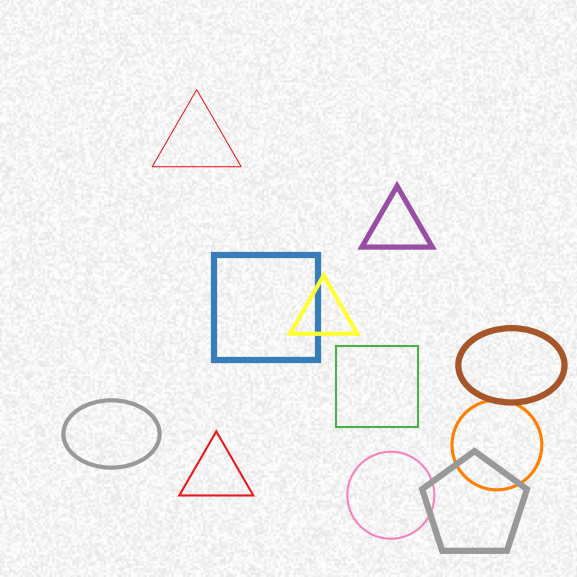[{"shape": "triangle", "thickness": 1, "radius": 0.37, "center": [0.375, 0.178]}, {"shape": "triangle", "thickness": 0.5, "radius": 0.44, "center": [0.341, 0.755]}, {"shape": "square", "thickness": 3, "radius": 0.45, "center": [0.461, 0.466]}, {"shape": "square", "thickness": 1, "radius": 0.35, "center": [0.652, 0.33]}, {"shape": "triangle", "thickness": 2.5, "radius": 0.35, "center": [0.688, 0.607]}, {"shape": "circle", "thickness": 1.5, "radius": 0.39, "center": [0.86, 0.229]}, {"shape": "triangle", "thickness": 2, "radius": 0.34, "center": [0.56, 0.455]}, {"shape": "oval", "thickness": 3, "radius": 0.46, "center": [0.886, 0.367]}, {"shape": "circle", "thickness": 1, "radius": 0.38, "center": [0.677, 0.142]}, {"shape": "oval", "thickness": 2, "radius": 0.42, "center": [0.193, 0.248]}, {"shape": "pentagon", "thickness": 3, "radius": 0.48, "center": [0.822, 0.123]}]